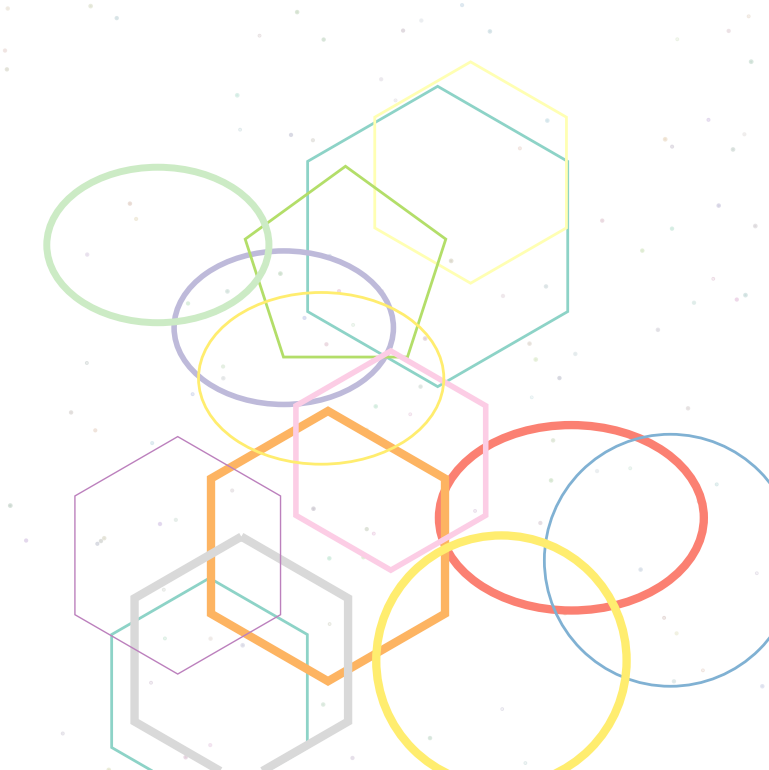[{"shape": "hexagon", "thickness": 1, "radius": 0.73, "center": [0.272, 0.103]}, {"shape": "hexagon", "thickness": 1, "radius": 0.98, "center": [0.568, 0.693]}, {"shape": "hexagon", "thickness": 1, "radius": 0.72, "center": [0.611, 0.776]}, {"shape": "oval", "thickness": 2, "radius": 0.71, "center": [0.369, 0.574]}, {"shape": "oval", "thickness": 3, "radius": 0.86, "center": [0.742, 0.328]}, {"shape": "circle", "thickness": 1, "radius": 0.82, "center": [0.871, 0.272]}, {"shape": "hexagon", "thickness": 3, "radius": 0.88, "center": [0.426, 0.291]}, {"shape": "pentagon", "thickness": 1, "radius": 0.68, "center": [0.449, 0.647]}, {"shape": "hexagon", "thickness": 2, "radius": 0.71, "center": [0.508, 0.402]}, {"shape": "hexagon", "thickness": 3, "radius": 0.8, "center": [0.313, 0.143]}, {"shape": "hexagon", "thickness": 0.5, "radius": 0.77, "center": [0.231, 0.279]}, {"shape": "oval", "thickness": 2.5, "radius": 0.72, "center": [0.205, 0.682]}, {"shape": "oval", "thickness": 1, "radius": 0.8, "center": [0.417, 0.509]}, {"shape": "circle", "thickness": 3, "radius": 0.81, "center": [0.651, 0.142]}]